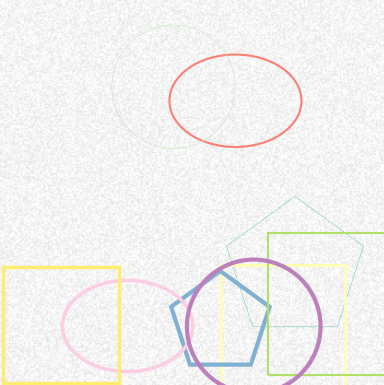[{"shape": "pentagon", "thickness": 0.5, "radius": 0.94, "center": [0.766, 0.303]}, {"shape": "square", "thickness": 2, "radius": 0.8, "center": [0.736, 0.151]}, {"shape": "oval", "thickness": 1.5, "radius": 0.86, "center": [0.612, 0.738]}, {"shape": "pentagon", "thickness": 3, "radius": 0.67, "center": [0.572, 0.162]}, {"shape": "square", "thickness": 1.5, "radius": 0.92, "center": [0.88, 0.211]}, {"shape": "oval", "thickness": 2.5, "radius": 0.85, "center": [0.331, 0.153]}, {"shape": "circle", "thickness": 3, "radius": 0.87, "center": [0.659, 0.152]}, {"shape": "circle", "thickness": 0.5, "radius": 0.8, "center": [0.451, 0.774]}, {"shape": "square", "thickness": 2.5, "radius": 0.75, "center": [0.158, 0.157]}]